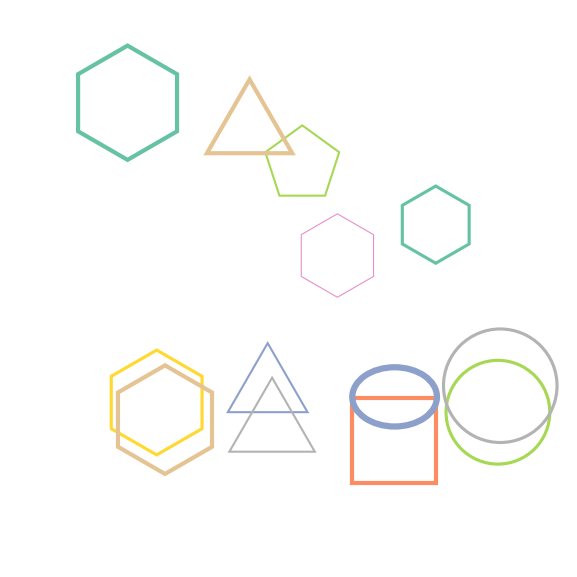[{"shape": "hexagon", "thickness": 2, "radius": 0.49, "center": [0.221, 0.821]}, {"shape": "hexagon", "thickness": 1.5, "radius": 0.33, "center": [0.755, 0.61]}, {"shape": "square", "thickness": 2, "radius": 0.37, "center": [0.682, 0.236]}, {"shape": "oval", "thickness": 3, "radius": 0.37, "center": [0.683, 0.312]}, {"shape": "triangle", "thickness": 1, "radius": 0.4, "center": [0.464, 0.325]}, {"shape": "hexagon", "thickness": 0.5, "radius": 0.36, "center": [0.584, 0.557]}, {"shape": "pentagon", "thickness": 1, "radius": 0.34, "center": [0.523, 0.715]}, {"shape": "circle", "thickness": 1.5, "radius": 0.45, "center": [0.862, 0.285]}, {"shape": "hexagon", "thickness": 1.5, "radius": 0.45, "center": [0.271, 0.302]}, {"shape": "triangle", "thickness": 2, "radius": 0.43, "center": [0.432, 0.776]}, {"shape": "hexagon", "thickness": 2, "radius": 0.47, "center": [0.286, 0.272]}, {"shape": "circle", "thickness": 1.5, "radius": 0.49, "center": [0.866, 0.331]}, {"shape": "triangle", "thickness": 1, "radius": 0.43, "center": [0.471, 0.26]}]